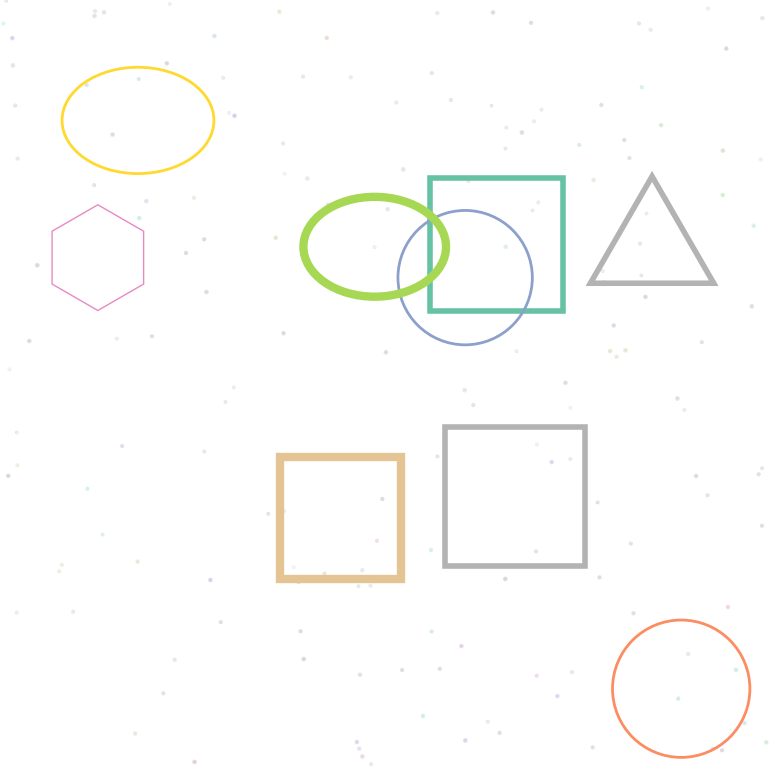[{"shape": "square", "thickness": 2, "radius": 0.43, "center": [0.645, 0.682]}, {"shape": "circle", "thickness": 1, "radius": 0.45, "center": [0.885, 0.106]}, {"shape": "circle", "thickness": 1, "radius": 0.44, "center": [0.604, 0.639]}, {"shape": "hexagon", "thickness": 0.5, "radius": 0.34, "center": [0.127, 0.665]}, {"shape": "oval", "thickness": 3, "radius": 0.46, "center": [0.487, 0.68]}, {"shape": "oval", "thickness": 1, "radius": 0.49, "center": [0.179, 0.844]}, {"shape": "square", "thickness": 3, "radius": 0.39, "center": [0.442, 0.327]}, {"shape": "square", "thickness": 2, "radius": 0.45, "center": [0.669, 0.355]}, {"shape": "triangle", "thickness": 2, "radius": 0.46, "center": [0.847, 0.678]}]